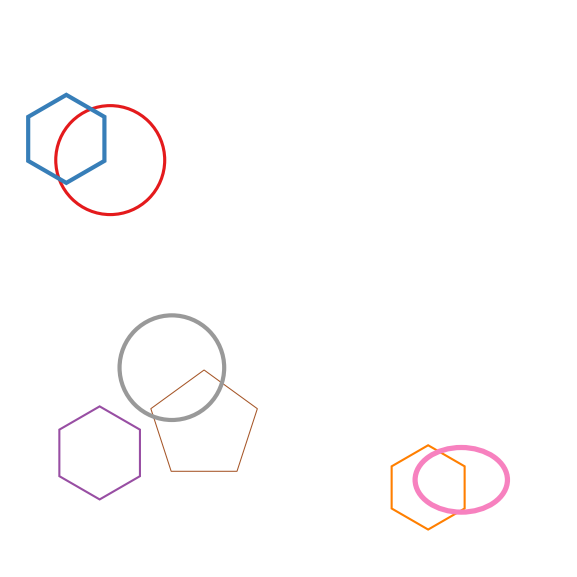[{"shape": "circle", "thickness": 1.5, "radius": 0.47, "center": [0.191, 0.722]}, {"shape": "hexagon", "thickness": 2, "radius": 0.38, "center": [0.115, 0.759]}, {"shape": "hexagon", "thickness": 1, "radius": 0.4, "center": [0.173, 0.215]}, {"shape": "hexagon", "thickness": 1, "radius": 0.36, "center": [0.741, 0.155]}, {"shape": "pentagon", "thickness": 0.5, "radius": 0.48, "center": [0.353, 0.261]}, {"shape": "oval", "thickness": 2.5, "radius": 0.4, "center": [0.799, 0.168]}, {"shape": "circle", "thickness": 2, "radius": 0.45, "center": [0.298, 0.362]}]